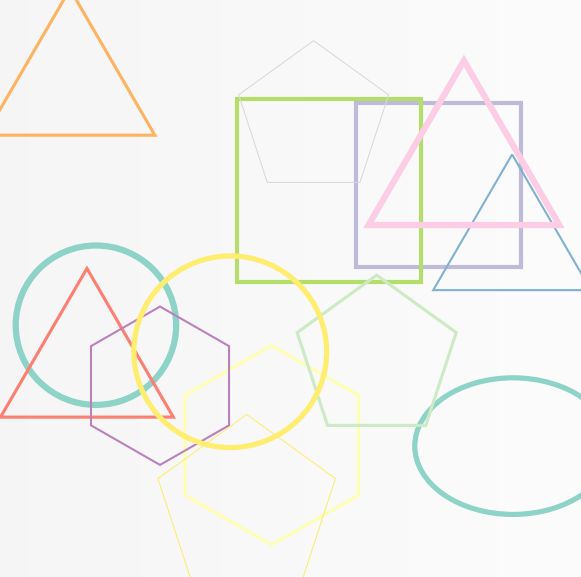[{"shape": "circle", "thickness": 3, "radius": 0.69, "center": [0.165, 0.436]}, {"shape": "oval", "thickness": 2.5, "radius": 0.84, "center": [0.883, 0.227]}, {"shape": "hexagon", "thickness": 1.5, "radius": 0.86, "center": [0.467, 0.228]}, {"shape": "square", "thickness": 2, "radius": 0.71, "center": [0.754, 0.678]}, {"shape": "triangle", "thickness": 1.5, "radius": 0.86, "center": [0.15, 0.363]}, {"shape": "triangle", "thickness": 1, "radius": 0.78, "center": [0.881, 0.575]}, {"shape": "triangle", "thickness": 1.5, "radius": 0.84, "center": [0.12, 0.849]}, {"shape": "square", "thickness": 2, "radius": 0.79, "center": [0.565, 0.669]}, {"shape": "triangle", "thickness": 3, "radius": 0.95, "center": [0.798, 0.704]}, {"shape": "pentagon", "thickness": 0.5, "radius": 0.68, "center": [0.54, 0.793]}, {"shape": "hexagon", "thickness": 1, "radius": 0.69, "center": [0.275, 0.331]}, {"shape": "pentagon", "thickness": 1.5, "radius": 0.72, "center": [0.648, 0.379]}, {"shape": "circle", "thickness": 2.5, "radius": 0.83, "center": [0.396, 0.39]}, {"shape": "pentagon", "thickness": 0.5, "radius": 0.8, "center": [0.424, 0.121]}]